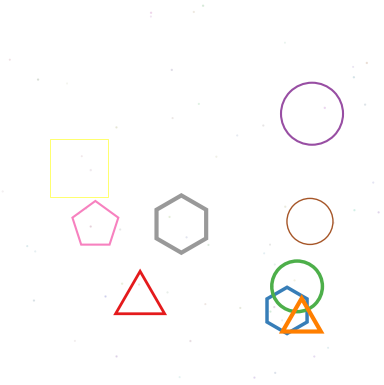[{"shape": "triangle", "thickness": 2, "radius": 0.37, "center": [0.364, 0.222]}, {"shape": "hexagon", "thickness": 2.5, "radius": 0.3, "center": [0.746, 0.194]}, {"shape": "circle", "thickness": 2.5, "radius": 0.33, "center": [0.772, 0.256]}, {"shape": "circle", "thickness": 1.5, "radius": 0.4, "center": [0.81, 0.705]}, {"shape": "triangle", "thickness": 3, "radius": 0.29, "center": [0.784, 0.168]}, {"shape": "square", "thickness": 0.5, "radius": 0.37, "center": [0.205, 0.563]}, {"shape": "circle", "thickness": 1, "radius": 0.3, "center": [0.805, 0.425]}, {"shape": "pentagon", "thickness": 1.5, "radius": 0.31, "center": [0.248, 0.415]}, {"shape": "hexagon", "thickness": 3, "radius": 0.37, "center": [0.471, 0.418]}]